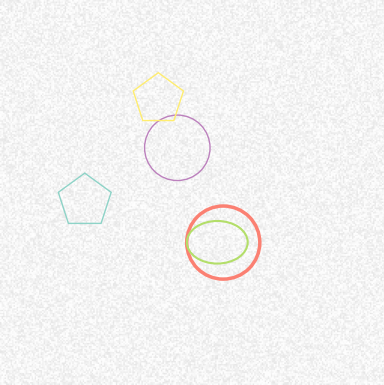[{"shape": "pentagon", "thickness": 1, "radius": 0.36, "center": [0.22, 0.478]}, {"shape": "circle", "thickness": 2.5, "radius": 0.47, "center": [0.58, 0.37]}, {"shape": "oval", "thickness": 1.5, "radius": 0.4, "center": [0.564, 0.371]}, {"shape": "circle", "thickness": 1, "radius": 0.43, "center": [0.461, 0.616]}, {"shape": "pentagon", "thickness": 1, "radius": 0.34, "center": [0.411, 0.742]}]